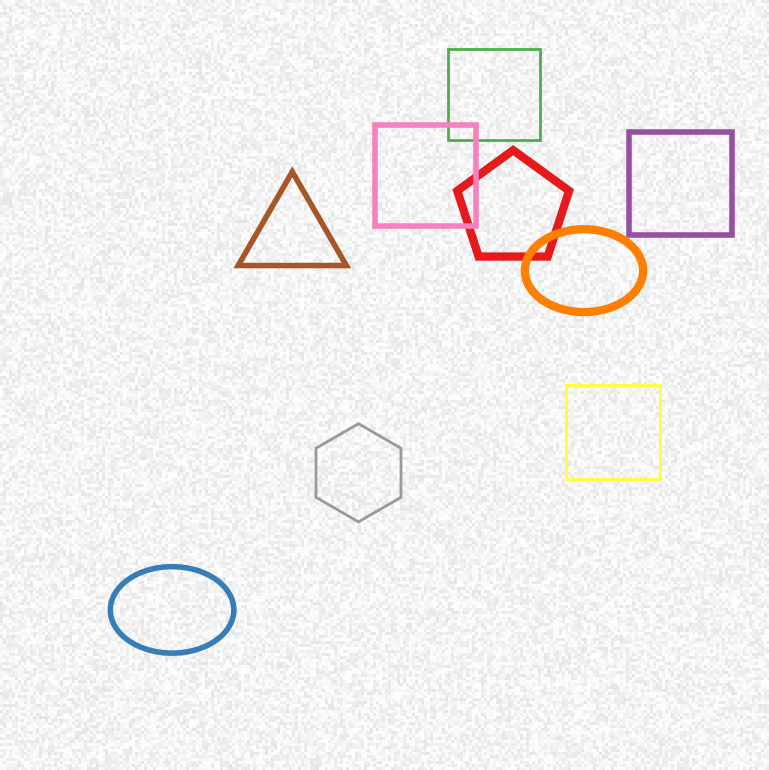[{"shape": "pentagon", "thickness": 3, "radius": 0.38, "center": [0.666, 0.729]}, {"shape": "oval", "thickness": 2, "radius": 0.4, "center": [0.223, 0.208]}, {"shape": "square", "thickness": 1, "radius": 0.3, "center": [0.641, 0.877]}, {"shape": "square", "thickness": 2, "radius": 0.34, "center": [0.884, 0.762]}, {"shape": "oval", "thickness": 3, "radius": 0.38, "center": [0.758, 0.649]}, {"shape": "square", "thickness": 1, "radius": 0.3, "center": [0.796, 0.439]}, {"shape": "triangle", "thickness": 2, "radius": 0.41, "center": [0.38, 0.696]}, {"shape": "square", "thickness": 2, "radius": 0.33, "center": [0.553, 0.772]}, {"shape": "hexagon", "thickness": 1, "radius": 0.32, "center": [0.466, 0.386]}]